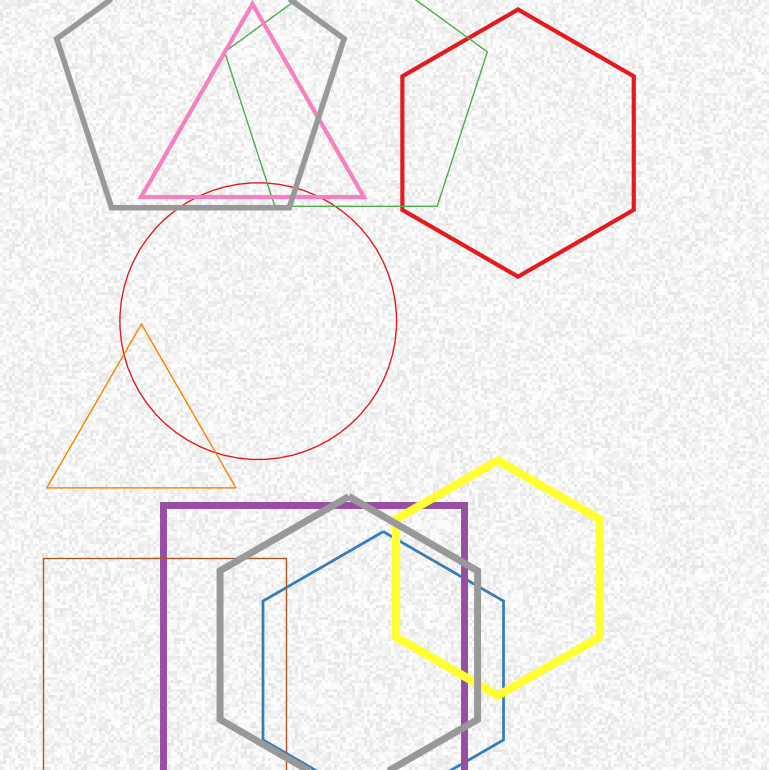[{"shape": "hexagon", "thickness": 1.5, "radius": 0.87, "center": [0.673, 0.814]}, {"shape": "circle", "thickness": 0.5, "radius": 0.9, "center": [0.335, 0.583]}, {"shape": "hexagon", "thickness": 1, "radius": 0.9, "center": [0.498, 0.129]}, {"shape": "pentagon", "thickness": 0.5, "radius": 0.9, "center": [0.462, 0.877]}, {"shape": "square", "thickness": 2.5, "radius": 0.98, "center": [0.407, 0.149]}, {"shape": "triangle", "thickness": 0.5, "radius": 0.71, "center": [0.184, 0.437]}, {"shape": "hexagon", "thickness": 3, "radius": 0.76, "center": [0.647, 0.249]}, {"shape": "square", "thickness": 0.5, "radius": 0.79, "center": [0.214, 0.119]}, {"shape": "triangle", "thickness": 1.5, "radius": 0.84, "center": [0.328, 0.828]}, {"shape": "pentagon", "thickness": 2, "radius": 0.98, "center": [0.26, 0.889]}, {"shape": "hexagon", "thickness": 2.5, "radius": 0.97, "center": [0.453, 0.162]}]